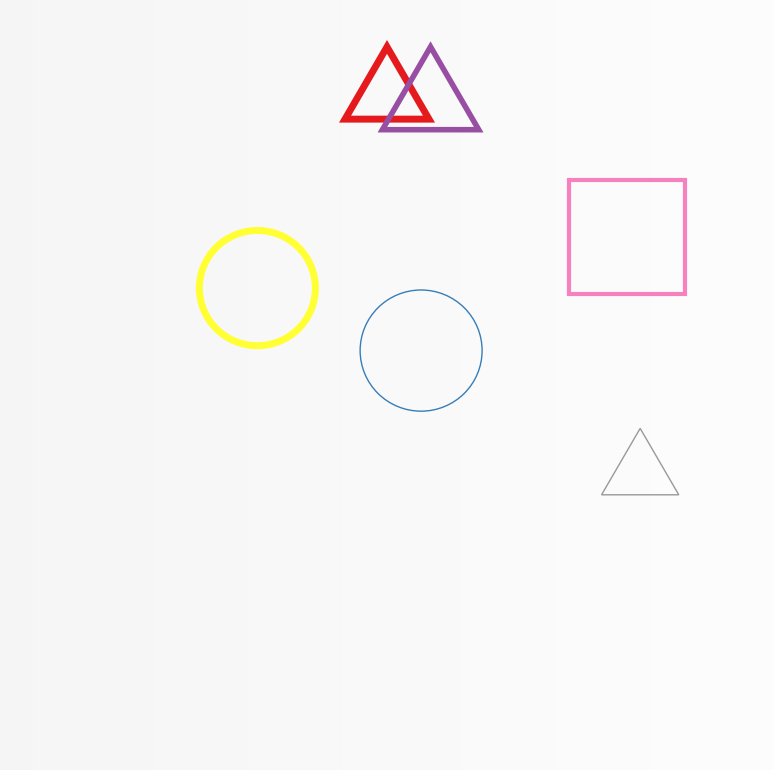[{"shape": "triangle", "thickness": 2.5, "radius": 0.31, "center": [0.499, 0.877]}, {"shape": "circle", "thickness": 0.5, "radius": 0.39, "center": [0.543, 0.545]}, {"shape": "triangle", "thickness": 2, "radius": 0.36, "center": [0.556, 0.867]}, {"shape": "circle", "thickness": 2.5, "radius": 0.37, "center": [0.332, 0.626]}, {"shape": "square", "thickness": 1.5, "radius": 0.37, "center": [0.809, 0.692]}, {"shape": "triangle", "thickness": 0.5, "radius": 0.29, "center": [0.826, 0.386]}]